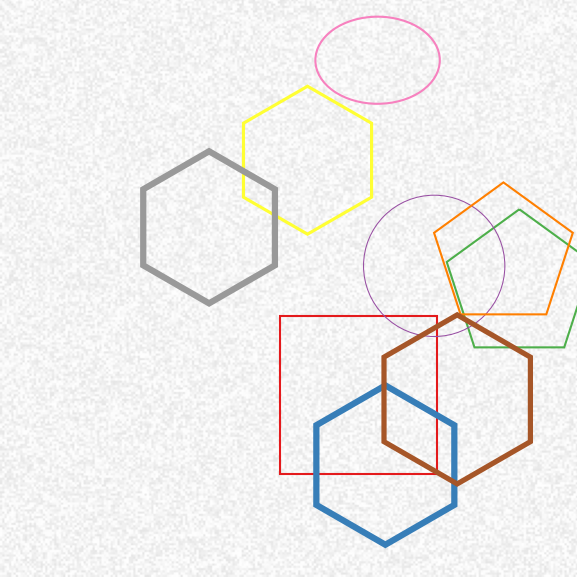[{"shape": "square", "thickness": 1, "radius": 0.68, "center": [0.621, 0.315]}, {"shape": "hexagon", "thickness": 3, "radius": 0.69, "center": [0.667, 0.194]}, {"shape": "pentagon", "thickness": 1, "radius": 0.66, "center": [0.899, 0.505]}, {"shape": "circle", "thickness": 0.5, "radius": 0.61, "center": [0.752, 0.539]}, {"shape": "pentagon", "thickness": 1, "radius": 0.63, "center": [0.872, 0.557]}, {"shape": "hexagon", "thickness": 1.5, "radius": 0.64, "center": [0.532, 0.722]}, {"shape": "hexagon", "thickness": 2.5, "radius": 0.73, "center": [0.792, 0.308]}, {"shape": "oval", "thickness": 1, "radius": 0.54, "center": [0.654, 0.895]}, {"shape": "hexagon", "thickness": 3, "radius": 0.66, "center": [0.362, 0.606]}]